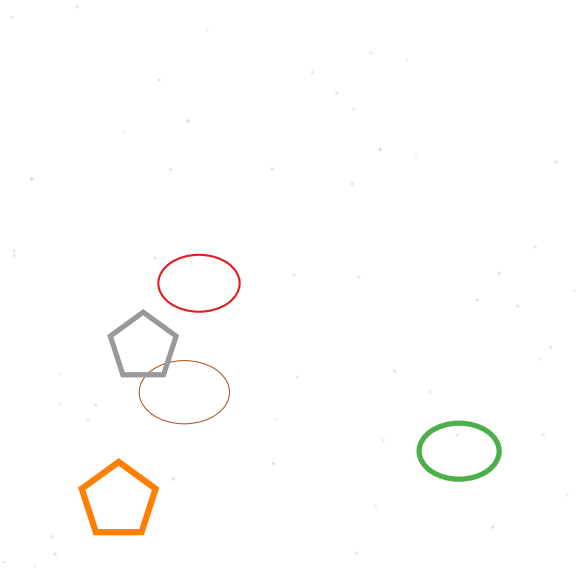[{"shape": "oval", "thickness": 1, "radius": 0.35, "center": [0.345, 0.509]}, {"shape": "oval", "thickness": 2.5, "radius": 0.35, "center": [0.795, 0.218]}, {"shape": "pentagon", "thickness": 3, "radius": 0.34, "center": [0.206, 0.132]}, {"shape": "oval", "thickness": 0.5, "radius": 0.39, "center": [0.319, 0.32]}, {"shape": "pentagon", "thickness": 2.5, "radius": 0.3, "center": [0.248, 0.399]}]